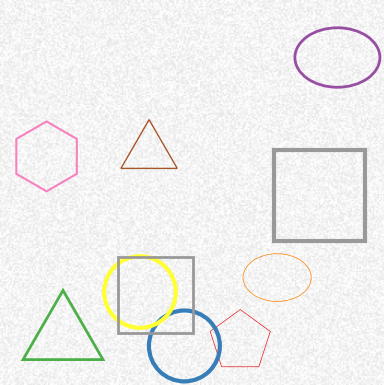[{"shape": "pentagon", "thickness": 0.5, "radius": 0.41, "center": [0.624, 0.114]}, {"shape": "circle", "thickness": 3, "radius": 0.46, "center": [0.479, 0.101]}, {"shape": "triangle", "thickness": 2, "radius": 0.6, "center": [0.164, 0.126]}, {"shape": "oval", "thickness": 2, "radius": 0.55, "center": [0.876, 0.851]}, {"shape": "oval", "thickness": 0.5, "radius": 0.44, "center": [0.72, 0.279]}, {"shape": "circle", "thickness": 3, "radius": 0.46, "center": [0.364, 0.241]}, {"shape": "triangle", "thickness": 1, "radius": 0.42, "center": [0.387, 0.605]}, {"shape": "hexagon", "thickness": 1.5, "radius": 0.45, "center": [0.121, 0.594]}, {"shape": "square", "thickness": 2, "radius": 0.49, "center": [0.405, 0.233]}, {"shape": "square", "thickness": 3, "radius": 0.59, "center": [0.829, 0.493]}]